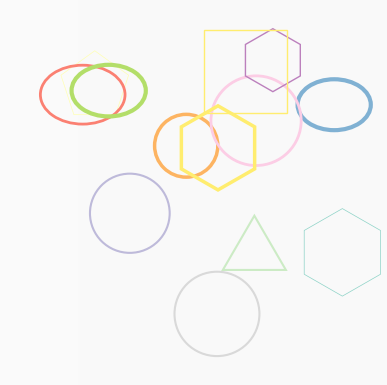[{"shape": "hexagon", "thickness": 0.5, "radius": 0.57, "center": [0.884, 0.345]}, {"shape": "pentagon", "thickness": 0.5, "radius": 0.46, "center": [0.245, 0.776]}, {"shape": "circle", "thickness": 1.5, "radius": 0.51, "center": [0.335, 0.446]}, {"shape": "oval", "thickness": 2, "radius": 0.55, "center": [0.213, 0.754]}, {"shape": "oval", "thickness": 3, "radius": 0.47, "center": [0.862, 0.728]}, {"shape": "circle", "thickness": 2.5, "radius": 0.41, "center": [0.481, 0.621]}, {"shape": "oval", "thickness": 3, "radius": 0.48, "center": [0.28, 0.765]}, {"shape": "circle", "thickness": 2, "radius": 0.58, "center": [0.661, 0.687]}, {"shape": "circle", "thickness": 1.5, "radius": 0.55, "center": [0.56, 0.185]}, {"shape": "hexagon", "thickness": 1, "radius": 0.41, "center": [0.704, 0.844]}, {"shape": "triangle", "thickness": 1.5, "radius": 0.47, "center": [0.656, 0.346]}, {"shape": "square", "thickness": 1, "radius": 0.54, "center": [0.634, 0.814]}, {"shape": "hexagon", "thickness": 2.5, "radius": 0.55, "center": [0.563, 0.616]}]